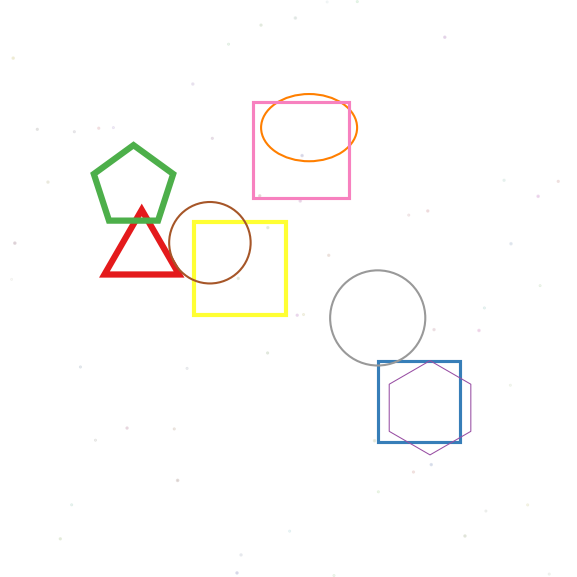[{"shape": "triangle", "thickness": 3, "radius": 0.37, "center": [0.245, 0.561]}, {"shape": "square", "thickness": 1.5, "radius": 0.35, "center": [0.726, 0.304]}, {"shape": "pentagon", "thickness": 3, "radius": 0.36, "center": [0.231, 0.676]}, {"shape": "hexagon", "thickness": 0.5, "radius": 0.41, "center": [0.745, 0.293]}, {"shape": "oval", "thickness": 1, "radius": 0.42, "center": [0.535, 0.778]}, {"shape": "square", "thickness": 2, "radius": 0.4, "center": [0.416, 0.534]}, {"shape": "circle", "thickness": 1, "radius": 0.35, "center": [0.363, 0.579]}, {"shape": "square", "thickness": 1.5, "radius": 0.42, "center": [0.522, 0.739]}, {"shape": "circle", "thickness": 1, "radius": 0.41, "center": [0.654, 0.449]}]